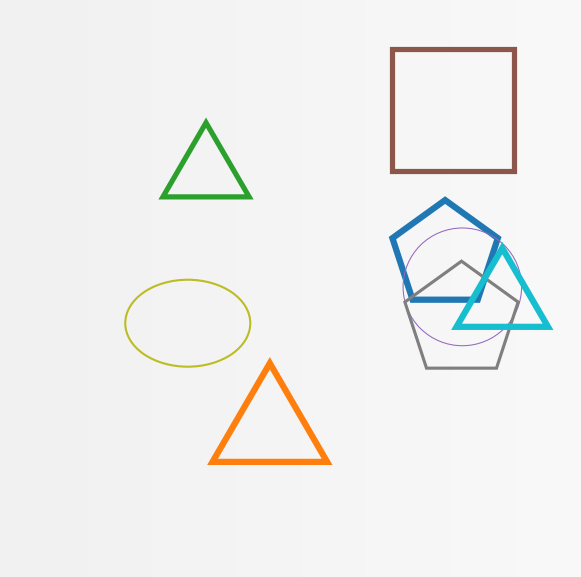[{"shape": "pentagon", "thickness": 3, "radius": 0.48, "center": [0.766, 0.557]}, {"shape": "triangle", "thickness": 3, "radius": 0.57, "center": [0.464, 0.256]}, {"shape": "triangle", "thickness": 2.5, "radius": 0.43, "center": [0.354, 0.701]}, {"shape": "circle", "thickness": 0.5, "radius": 0.51, "center": [0.795, 0.502]}, {"shape": "square", "thickness": 2.5, "radius": 0.53, "center": [0.78, 0.808]}, {"shape": "pentagon", "thickness": 1.5, "radius": 0.51, "center": [0.794, 0.444]}, {"shape": "oval", "thickness": 1, "radius": 0.54, "center": [0.323, 0.439]}, {"shape": "triangle", "thickness": 3, "radius": 0.45, "center": [0.864, 0.479]}]